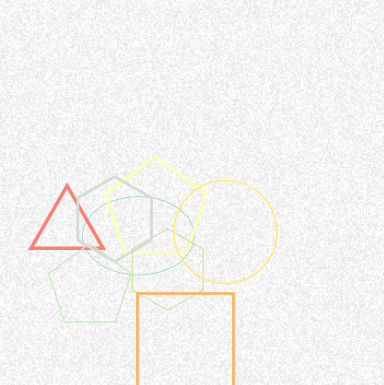[{"shape": "oval", "thickness": 0.5, "radius": 0.73, "center": [0.36, 0.387]}, {"shape": "pentagon", "thickness": 2, "radius": 0.68, "center": [0.405, 0.455]}, {"shape": "triangle", "thickness": 2.5, "radius": 0.54, "center": [0.174, 0.409]}, {"shape": "square", "thickness": 2, "radius": 0.63, "center": [0.48, 0.113]}, {"shape": "hexagon", "thickness": 0.5, "radius": 0.53, "center": [0.435, 0.3]}, {"shape": "hexagon", "thickness": 2, "radius": 0.55, "center": [0.298, 0.431]}, {"shape": "pentagon", "thickness": 1, "radius": 0.56, "center": [0.234, 0.255]}, {"shape": "circle", "thickness": 1, "radius": 0.67, "center": [0.585, 0.398]}]